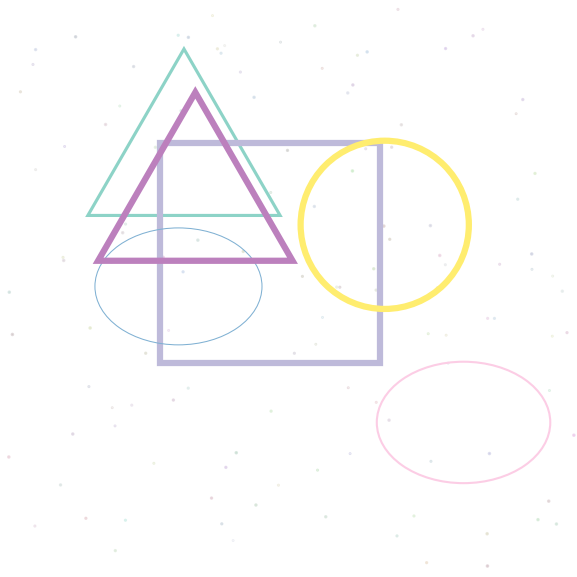[{"shape": "triangle", "thickness": 1.5, "radius": 0.96, "center": [0.319, 0.722]}, {"shape": "square", "thickness": 3, "radius": 0.95, "center": [0.467, 0.561]}, {"shape": "oval", "thickness": 0.5, "radius": 0.72, "center": [0.309, 0.503]}, {"shape": "oval", "thickness": 1, "radius": 0.75, "center": [0.803, 0.268]}, {"shape": "triangle", "thickness": 3, "radius": 0.97, "center": [0.338, 0.645]}, {"shape": "circle", "thickness": 3, "radius": 0.73, "center": [0.666, 0.61]}]